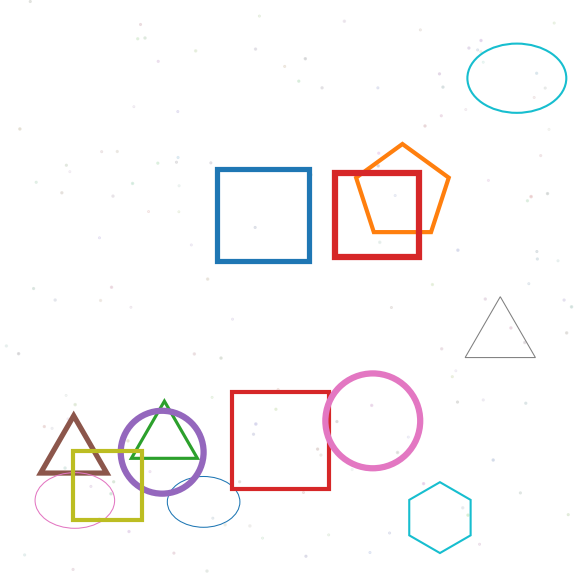[{"shape": "square", "thickness": 2.5, "radius": 0.4, "center": [0.456, 0.626]}, {"shape": "oval", "thickness": 0.5, "radius": 0.31, "center": [0.353, 0.13]}, {"shape": "pentagon", "thickness": 2, "radius": 0.42, "center": [0.697, 0.665]}, {"shape": "triangle", "thickness": 1.5, "radius": 0.33, "center": [0.285, 0.239]}, {"shape": "square", "thickness": 3, "radius": 0.36, "center": [0.653, 0.627]}, {"shape": "square", "thickness": 2, "radius": 0.42, "center": [0.486, 0.236]}, {"shape": "circle", "thickness": 3, "radius": 0.36, "center": [0.281, 0.216]}, {"shape": "triangle", "thickness": 2.5, "radius": 0.33, "center": [0.128, 0.213]}, {"shape": "oval", "thickness": 0.5, "radius": 0.34, "center": [0.13, 0.133]}, {"shape": "circle", "thickness": 3, "radius": 0.41, "center": [0.646, 0.27]}, {"shape": "triangle", "thickness": 0.5, "radius": 0.35, "center": [0.866, 0.415]}, {"shape": "square", "thickness": 2, "radius": 0.3, "center": [0.186, 0.158]}, {"shape": "hexagon", "thickness": 1, "radius": 0.31, "center": [0.762, 0.103]}, {"shape": "oval", "thickness": 1, "radius": 0.43, "center": [0.895, 0.864]}]